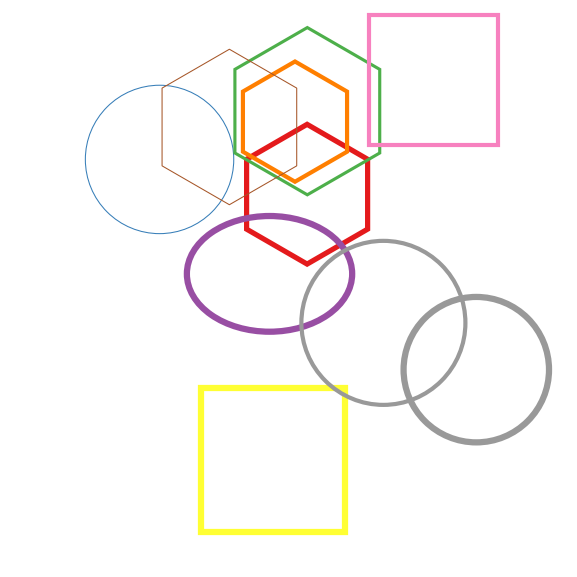[{"shape": "hexagon", "thickness": 2.5, "radius": 0.6, "center": [0.532, 0.663]}, {"shape": "circle", "thickness": 0.5, "radius": 0.64, "center": [0.276, 0.723]}, {"shape": "hexagon", "thickness": 1.5, "radius": 0.72, "center": [0.532, 0.807]}, {"shape": "oval", "thickness": 3, "radius": 0.72, "center": [0.467, 0.525]}, {"shape": "hexagon", "thickness": 2, "radius": 0.52, "center": [0.511, 0.789]}, {"shape": "square", "thickness": 3, "radius": 0.62, "center": [0.473, 0.202]}, {"shape": "hexagon", "thickness": 0.5, "radius": 0.67, "center": [0.397, 0.779]}, {"shape": "square", "thickness": 2, "radius": 0.56, "center": [0.751, 0.861]}, {"shape": "circle", "thickness": 2, "radius": 0.71, "center": [0.664, 0.44]}, {"shape": "circle", "thickness": 3, "radius": 0.63, "center": [0.825, 0.359]}]